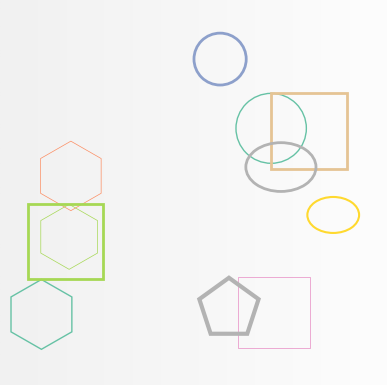[{"shape": "hexagon", "thickness": 1, "radius": 0.45, "center": [0.107, 0.183]}, {"shape": "circle", "thickness": 1, "radius": 0.45, "center": [0.7, 0.667]}, {"shape": "hexagon", "thickness": 0.5, "radius": 0.45, "center": [0.183, 0.543]}, {"shape": "circle", "thickness": 2, "radius": 0.34, "center": [0.568, 0.847]}, {"shape": "square", "thickness": 0.5, "radius": 0.46, "center": [0.707, 0.189]}, {"shape": "hexagon", "thickness": 0.5, "radius": 0.42, "center": [0.178, 0.385]}, {"shape": "square", "thickness": 2, "radius": 0.49, "center": [0.169, 0.373]}, {"shape": "oval", "thickness": 1.5, "radius": 0.33, "center": [0.86, 0.442]}, {"shape": "square", "thickness": 2, "radius": 0.5, "center": [0.798, 0.659]}, {"shape": "pentagon", "thickness": 3, "radius": 0.4, "center": [0.591, 0.198]}, {"shape": "oval", "thickness": 2, "radius": 0.45, "center": [0.725, 0.566]}]